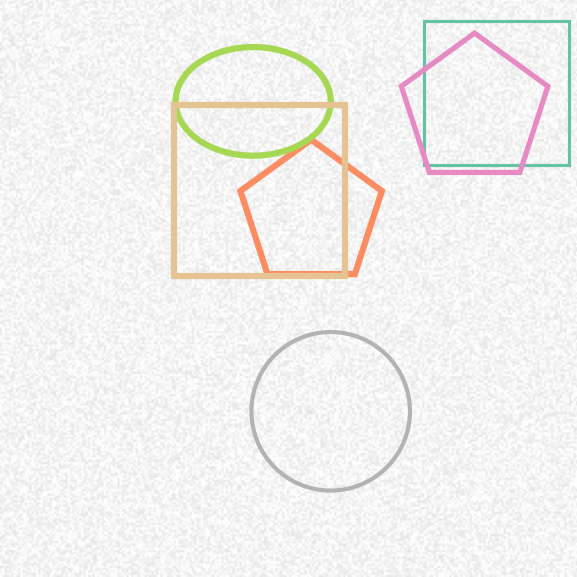[{"shape": "square", "thickness": 1.5, "radius": 0.63, "center": [0.859, 0.838]}, {"shape": "pentagon", "thickness": 3, "radius": 0.64, "center": [0.539, 0.629]}, {"shape": "pentagon", "thickness": 2.5, "radius": 0.67, "center": [0.822, 0.808]}, {"shape": "oval", "thickness": 3, "radius": 0.67, "center": [0.438, 0.824]}, {"shape": "square", "thickness": 3, "radius": 0.74, "center": [0.449, 0.669]}, {"shape": "circle", "thickness": 2, "radius": 0.69, "center": [0.573, 0.287]}]